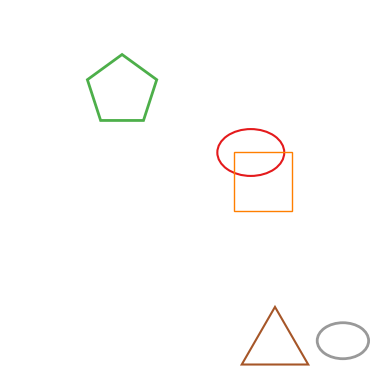[{"shape": "oval", "thickness": 1.5, "radius": 0.43, "center": [0.651, 0.604]}, {"shape": "pentagon", "thickness": 2, "radius": 0.47, "center": [0.317, 0.764]}, {"shape": "square", "thickness": 1, "radius": 0.38, "center": [0.683, 0.529]}, {"shape": "triangle", "thickness": 1.5, "radius": 0.5, "center": [0.714, 0.103]}, {"shape": "oval", "thickness": 2, "radius": 0.33, "center": [0.891, 0.115]}]